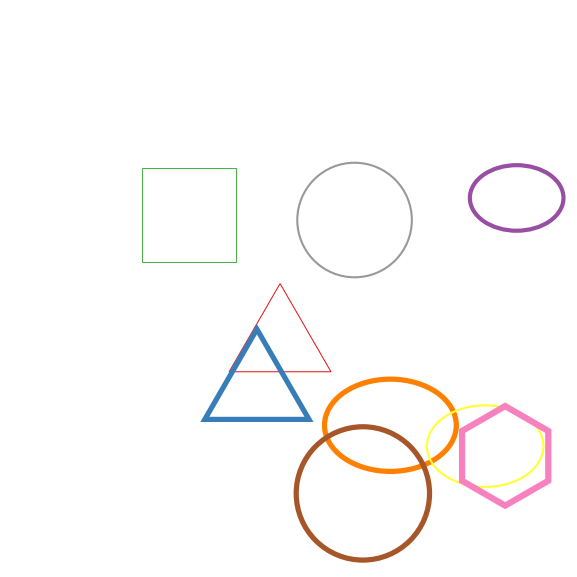[{"shape": "triangle", "thickness": 0.5, "radius": 0.51, "center": [0.485, 0.406]}, {"shape": "triangle", "thickness": 2.5, "radius": 0.52, "center": [0.445, 0.325]}, {"shape": "square", "thickness": 0.5, "radius": 0.41, "center": [0.327, 0.627]}, {"shape": "oval", "thickness": 2, "radius": 0.41, "center": [0.895, 0.656]}, {"shape": "oval", "thickness": 2.5, "radius": 0.57, "center": [0.676, 0.263]}, {"shape": "oval", "thickness": 1, "radius": 0.5, "center": [0.84, 0.227]}, {"shape": "circle", "thickness": 2.5, "radius": 0.58, "center": [0.628, 0.145]}, {"shape": "hexagon", "thickness": 3, "radius": 0.43, "center": [0.875, 0.21]}, {"shape": "circle", "thickness": 1, "radius": 0.5, "center": [0.614, 0.618]}]